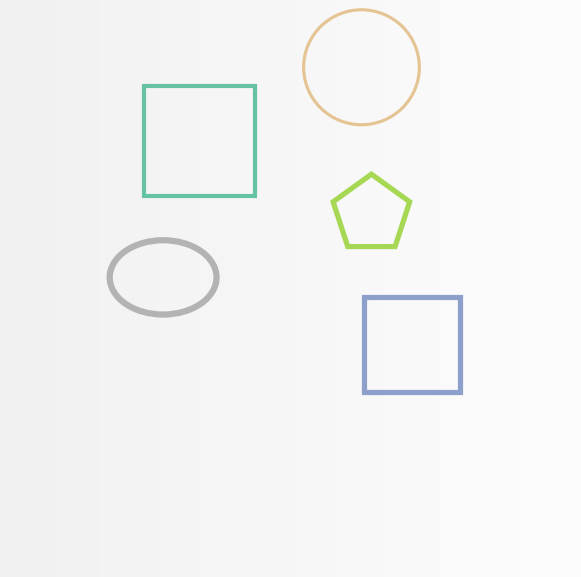[{"shape": "square", "thickness": 2, "radius": 0.48, "center": [0.343, 0.754]}, {"shape": "square", "thickness": 2.5, "radius": 0.41, "center": [0.708, 0.403]}, {"shape": "pentagon", "thickness": 2.5, "radius": 0.35, "center": [0.639, 0.628]}, {"shape": "circle", "thickness": 1.5, "radius": 0.5, "center": [0.622, 0.883]}, {"shape": "oval", "thickness": 3, "radius": 0.46, "center": [0.281, 0.519]}]